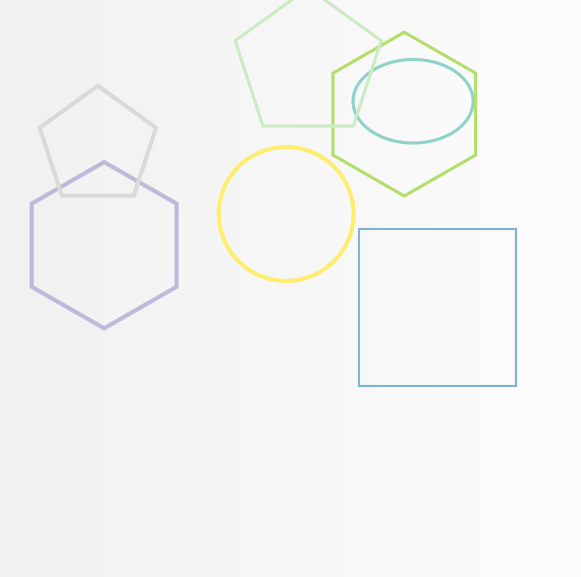[{"shape": "oval", "thickness": 1.5, "radius": 0.52, "center": [0.711, 0.824]}, {"shape": "hexagon", "thickness": 2, "radius": 0.72, "center": [0.179, 0.575]}, {"shape": "square", "thickness": 1, "radius": 0.68, "center": [0.752, 0.467]}, {"shape": "hexagon", "thickness": 1.5, "radius": 0.71, "center": [0.696, 0.802]}, {"shape": "pentagon", "thickness": 2, "radius": 0.53, "center": [0.168, 0.745]}, {"shape": "pentagon", "thickness": 1.5, "radius": 0.66, "center": [0.53, 0.888]}, {"shape": "circle", "thickness": 2, "radius": 0.58, "center": [0.492, 0.629]}]